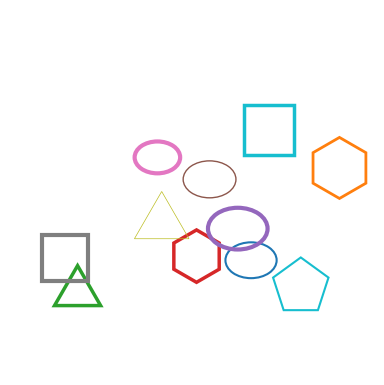[{"shape": "oval", "thickness": 1.5, "radius": 0.33, "center": [0.652, 0.324]}, {"shape": "hexagon", "thickness": 2, "radius": 0.4, "center": [0.882, 0.564]}, {"shape": "triangle", "thickness": 2.5, "radius": 0.35, "center": [0.201, 0.241]}, {"shape": "hexagon", "thickness": 2.5, "radius": 0.34, "center": [0.51, 0.335]}, {"shape": "oval", "thickness": 3, "radius": 0.39, "center": [0.618, 0.406]}, {"shape": "oval", "thickness": 1, "radius": 0.34, "center": [0.544, 0.534]}, {"shape": "oval", "thickness": 3, "radius": 0.3, "center": [0.409, 0.591]}, {"shape": "square", "thickness": 3, "radius": 0.3, "center": [0.168, 0.33]}, {"shape": "triangle", "thickness": 0.5, "radius": 0.41, "center": [0.42, 0.421]}, {"shape": "pentagon", "thickness": 1.5, "radius": 0.38, "center": [0.781, 0.256]}, {"shape": "square", "thickness": 2.5, "radius": 0.32, "center": [0.699, 0.662]}]